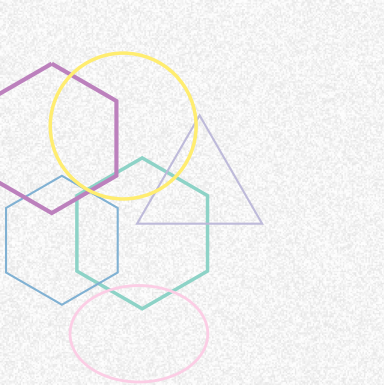[{"shape": "hexagon", "thickness": 2.5, "radius": 0.98, "center": [0.369, 0.394]}, {"shape": "triangle", "thickness": 1.5, "radius": 0.94, "center": [0.518, 0.513]}, {"shape": "hexagon", "thickness": 1.5, "radius": 0.84, "center": [0.161, 0.376]}, {"shape": "oval", "thickness": 2, "radius": 0.89, "center": [0.361, 0.133]}, {"shape": "hexagon", "thickness": 3, "radius": 0.97, "center": [0.134, 0.641]}, {"shape": "circle", "thickness": 2.5, "radius": 0.95, "center": [0.32, 0.673]}]